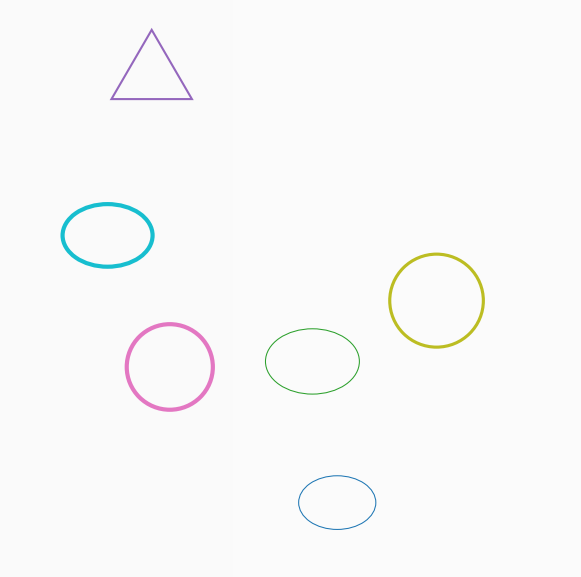[{"shape": "oval", "thickness": 0.5, "radius": 0.33, "center": [0.58, 0.129]}, {"shape": "oval", "thickness": 0.5, "radius": 0.4, "center": [0.538, 0.373]}, {"shape": "triangle", "thickness": 1, "radius": 0.4, "center": [0.261, 0.868]}, {"shape": "circle", "thickness": 2, "radius": 0.37, "center": [0.292, 0.364]}, {"shape": "circle", "thickness": 1.5, "radius": 0.4, "center": [0.751, 0.479]}, {"shape": "oval", "thickness": 2, "radius": 0.39, "center": [0.185, 0.591]}]